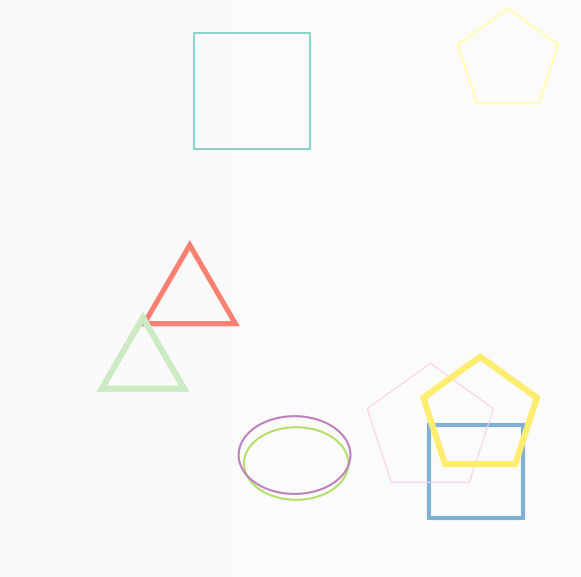[{"shape": "square", "thickness": 1, "radius": 0.5, "center": [0.434, 0.841]}, {"shape": "pentagon", "thickness": 1, "radius": 0.45, "center": [0.874, 0.894]}, {"shape": "triangle", "thickness": 2.5, "radius": 0.45, "center": [0.327, 0.484]}, {"shape": "square", "thickness": 2, "radius": 0.4, "center": [0.819, 0.182]}, {"shape": "oval", "thickness": 1, "radius": 0.45, "center": [0.51, 0.197]}, {"shape": "pentagon", "thickness": 0.5, "radius": 0.57, "center": [0.74, 0.256]}, {"shape": "oval", "thickness": 1, "radius": 0.48, "center": [0.507, 0.211]}, {"shape": "triangle", "thickness": 3, "radius": 0.41, "center": [0.246, 0.367]}, {"shape": "pentagon", "thickness": 3, "radius": 0.51, "center": [0.826, 0.279]}]